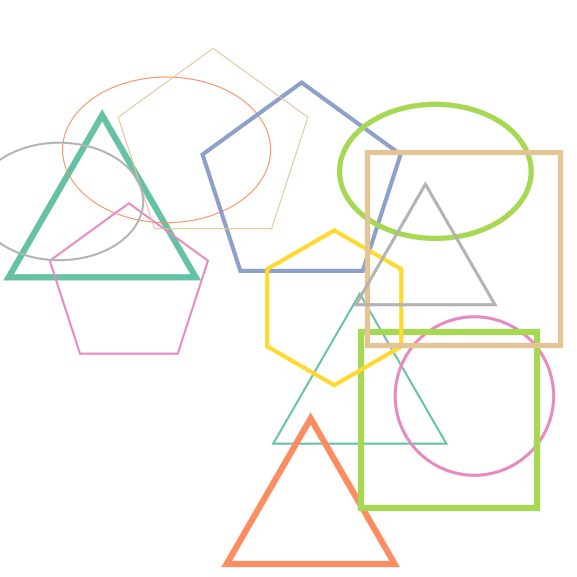[{"shape": "triangle", "thickness": 1, "radius": 0.87, "center": [0.623, 0.317]}, {"shape": "triangle", "thickness": 3, "radius": 0.94, "center": [0.177, 0.612]}, {"shape": "oval", "thickness": 0.5, "radius": 0.9, "center": [0.288, 0.74]}, {"shape": "triangle", "thickness": 3, "radius": 0.84, "center": [0.538, 0.107]}, {"shape": "pentagon", "thickness": 2, "radius": 0.9, "center": [0.522, 0.676]}, {"shape": "pentagon", "thickness": 1, "radius": 0.72, "center": [0.223, 0.503]}, {"shape": "circle", "thickness": 1.5, "radius": 0.69, "center": [0.822, 0.313]}, {"shape": "oval", "thickness": 2.5, "radius": 0.83, "center": [0.754, 0.702]}, {"shape": "square", "thickness": 3, "radius": 0.76, "center": [0.777, 0.272]}, {"shape": "hexagon", "thickness": 2, "radius": 0.67, "center": [0.579, 0.466]}, {"shape": "square", "thickness": 2.5, "radius": 0.84, "center": [0.802, 0.568]}, {"shape": "pentagon", "thickness": 0.5, "radius": 0.86, "center": [0.369, 0.743]}, {"shape": "oval", "thickness": 1, "radius": 0.73, "center": [0.103, 0.65]}, {"shape": "triangle", "thickness": 1.5, "radius": 0.7, "center": [0.737, 0.541]}]